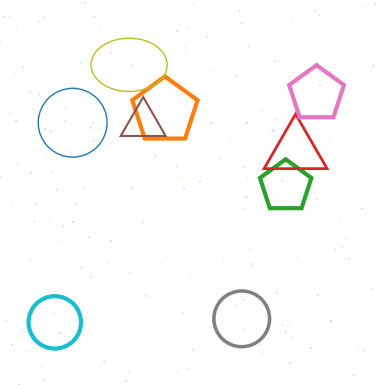[{"shape": "circle", "thickness": 1, "radius": 0.45, "center": [0.189, 0.681]}, {"shape": "pentagon", "thickness": 3, "radius": 0.45, "center": [0.428, 0.712]}, {"shape": "pentagon", "thickness": 3, "radius": 0.35, "center": [0.742, 0.516]}, {"shape": "triangle", "thickness": 2, "radius": 0.47, "center": [0.768, 0.609]}, {"shape": "triangle", "thickness": 1.5, "radius": 0.34, "center": [0.372, 0.681]}, {"shape": "pentagon", "thickness": 3, "radius": 0.37, "center": [0.822, 0.756]}, {"shape": "circle", "thickness": 2.5, "radius": 0.36, "center": [0.628, 0.172]}, {"shape": "oval", "thickness": 1, "radius": 0.49, "center": [0.335, 0.832]}, {"shape": "circle", "thickness": 3, "radius": 0.34, "center": [0.142, 0.163]}]